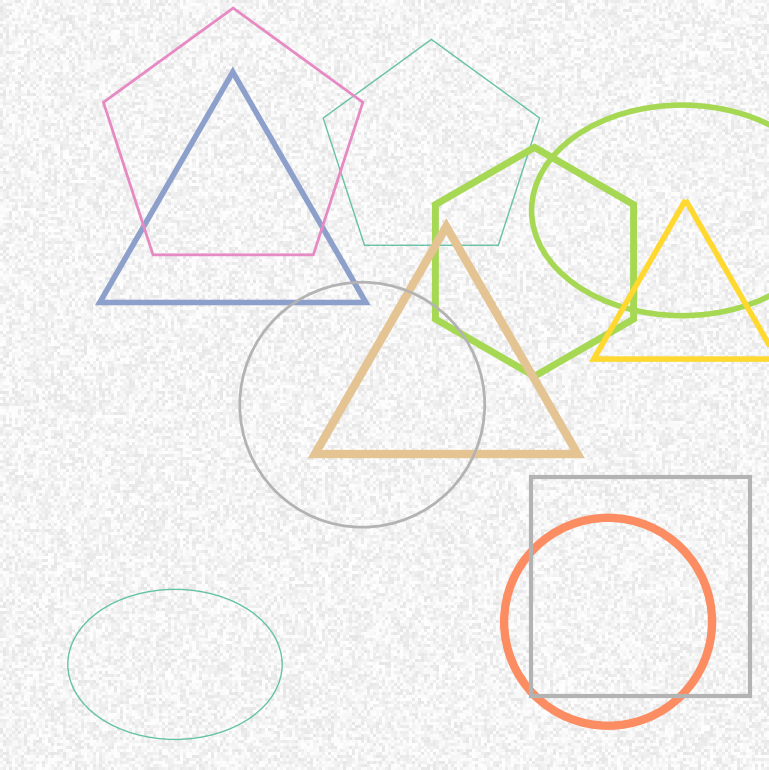[{"shape": "pentagon", "thickness": 0.5, "radius": 0.74, "center": [0.56, 0.801]}, {"shape": "oval", "thickness": 0.5, "radius": 0.7, "center": [0.227, 0.137]}, {"shape": "circle", "thickness": 3, "radius": 0.68, "center": [0.79, 0.193]}, {"shape": "triangle", "thickness": 2, "radius": 1.0, "center": [0.302, 0.707]}, {"shape": "pentagon", "thickness": 1, "radius": 0.89, "center": [0.303, 0.812]}, {"shape": "hexagon", "thickness": 2.5, "radius": 0.74, "center": [0.694, 0.66]}, {"shape": "oval", "thickness": 2, "radius": 0.98, "center": [0.886, 0.727]}, {"shape": "triangle", "thickness": 2, "radius": 0.69, "center": [0.89, 0.603]}, {"shape": "triangle", "thickness": 3, "radius": 0.98, "center": [0.58, 0.509]}, {"shape": "square", "thickness": 1.5, "radius": 0.71, "center": [0.832, 0.238]}, {"shape": "circle", "thickness": 1, "radius": 0.8, "center": [0.47, 0.474]}]